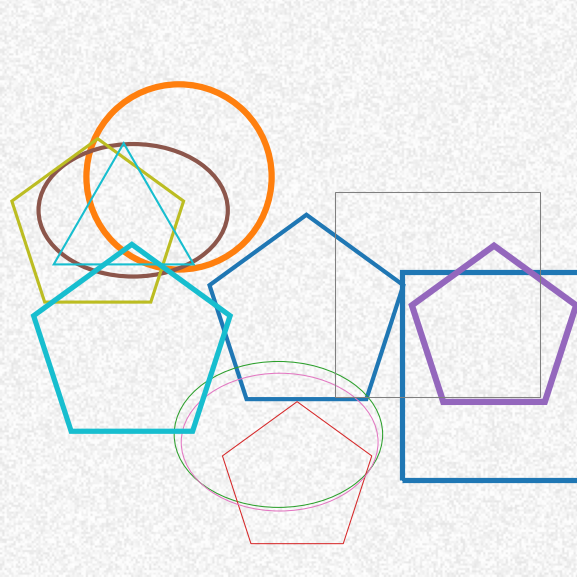[{"shape": "square", "thickness": 2.5, "radius": 0.9, "center": [0.876, 0.348]}, {"shape": "pentagon", "thickness": 2, "radius": 0.88, "center": [0.531, 0.451]}, {"shape": "circle", "thickness": 3, "radius": 0.8, "center": [0.31, 0.693]}, {"shape": "oval", "thickness": 0.5, "radius": 0.9, "center": [0.482, 0.247]}, {"shape": "pentagon", "thickness": 0.5, "radius": 0.68, "center": [0.514, 0.168]}, {"shape": "pentagon", "thickness": 3, "radius": 0.75, "center": [0.855, 0.424]}, {"shape": "oval", "thickness": 2, "radius": 0.82, "center": [0.231, 0.635]}, {"shape": "oval", "thickness": 0.5, "radius": 0.85, "center": [0.484, 0.234]}, {"shape": "square", "thickness": 0.5, "radius": 0.89, "center": [0.757, 0.489]}, {"shape": "pentagon", "thickness": 1.5, "radius": 0.78, "center": [0.169, 0.603]}, {"shape": "pentagon", "thickness": 2.5, "radius": 0.89, "center": [0.228, 0.397]}, {"shape": "triangle", "thickness": 1, "radius": 0.7, "center": [0.214, 0.611]}]